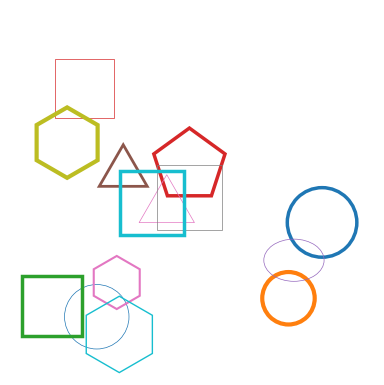[{"shape": "circle", "thickness": 2.5, "radius": 0.45, "center": [0.837, 0.422]}, {"shape": "circle", "thickness": 0.5, "radius": 0.42, "center": [0.251, 0.177]}, {"shape": "circle", "thickness": 3, "radius": 0.34, "center": [0.749, 0.225]}, {"shape": "square", "thickness": 2.5, "radius": 0.39, "center": [0.136, 0.205]}, {"shape": "pentagon", "thickness": 2.5, "radius": 0.49, "center": [0.492, 0.57]}, {"shape": "square", "thickness": 0.5, "radius": 0.38, "center": [0.219, 0.77]}, {"shape": "oval", "thickness": 0.5, "radius": 0.39, "center": [0.764, 0.324]}, {"shape": "triangle", "thickness": 2, "radius": 0.36, "center": [0.32, 0.552]}, {"shape": "hexagon", "thickness": 1.5, "radius": 0.34, "center": [0.303, 0.266]}, {"shape": "triangle", "thickness": 0.5, "radius": 0.42, "center": [0.433, 0.463]}, {"shape": "square", "thickness": 0.5, "radius": 0.42, "center": [0.493, 0.488]}, {"shape": "hexagon", "thickness": 3, "radius": 0.46, "center": [0.174, 0.63]}, {"shape": "hexagon", "thickness": 1, "radius": 0.5, "center": [0.31, 0.131]}, {"shape": "square", "thickness": 2.5, "radius": 0.42, "center": [0.395, 0.472]}]